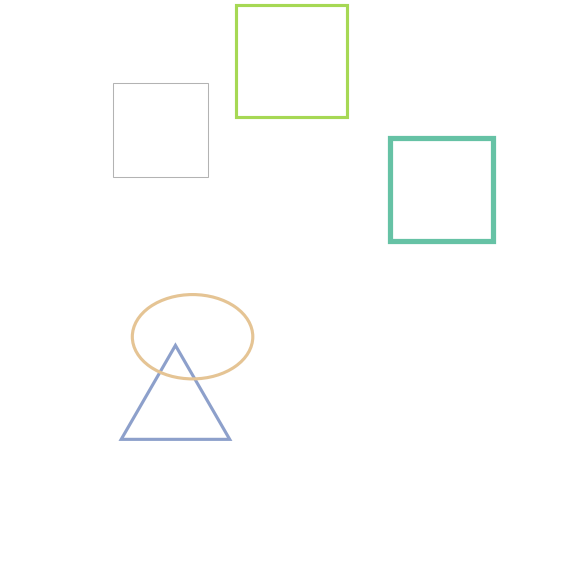[{"shape": "square", "thickness": 2.5, "radius": 0.45, "center": [0.764, 0.671]}, {"shape": "triangle", "thickness": 1.5, "radius": 0.54, "center": [0.304, 0.293]}, {"shape": "square", "thickness": 1.5, "radius": 0.48, "center": [0.504, 0.894]}, {"shape": "oval", "thickness": 1.5, "radius": 0.52, "center": [0.333, 0.416]}, {"shape": "square", "thickness": 0.5, "radius": 0.41, "center": [0.278, 0.774]}]